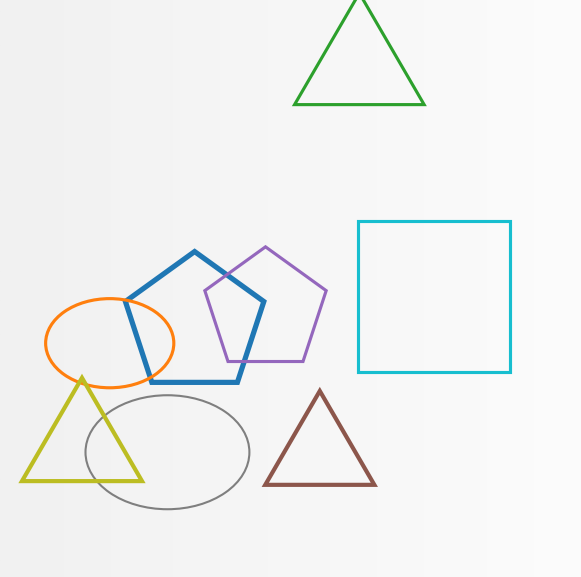[{"shape": "pentagon", "thickness": 2.5, "radius": 0.63, "center": [0.335, 0.438]}, {"shape": "oval", "thickness": 1.5, "radius": 0.55, "center": [0.189, 0.405]}, {"shape": "triangle", "thickness": 1.5, "radius": 0.64, "center": [0.618, 0.882]}, {"shape": "pentagon", "thickness": 1.5, "radius": 0.55, "center": [0.457, 0.462]}, {"shape": "triangle", "thickness": 2, "radius": 0.54, "center": [0.55, 0.214]}, {"shape": "oval", "thickness": 1, "radius": 0.7, "center": [0.288, 0.216]}, {"shape": "triangle", "thickness": 2, "radius": 0.6, "center": [0.141, 0.226]}, {"shape": "square", "thickness": 1.5, "radius": 0.65, "center": [0.746, 0.485]}]